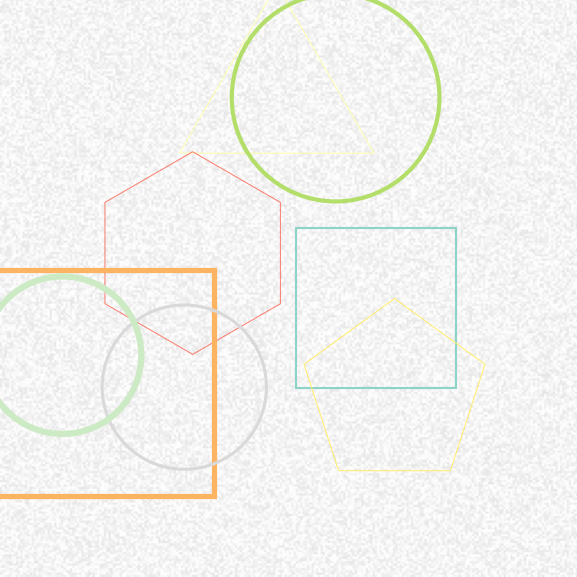[{"shape": "square", "thickness": 1, "radius": 0.69, "center": [0.652, 0.466]}, {"shape": "triangle", "thickness": 0.5, "radius": 0.97, "center": [0.479, 0.831]}, {"shape": "hexagon", "thickness": 0.5, "radius": 0.88, "center": [0.334, 0.561]}, {"shape": "square", "thickness": 2.5, "radius": 0.98, "center": [0.175, 0.336]}, {"shape": "circle", "thickness": 2, "radius": 0.9, "center": [0.581, 0.83]}, {"shape": "circle", "thickness": 1.5, "radius": 0.71, "center": [0.319, 0.329]}, {"shape": "circle", "thickness": 3, "radius": 0.68, "center": [0.108, 0.384]}, {"shape": "pentagon", "thickness": 0.5, "radius": 0.82, "center": [0.683, 0.317]}]